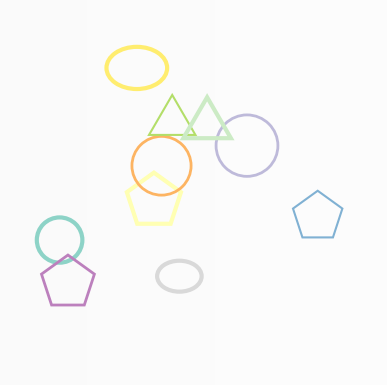[{"shape": "circle", "thickness": 3, "radius": 0.29, "center": [0.154, 0.377]}, {"shape": "pentagon", "thickness": 3, "radius": 0.37, "center": [0.397, 0.478]}, {"shape": "circle", "thickness": 2, "radius": 0.4, "center": [0.637, 0.622]}, {"shape": "pentagon", "thickness": 1.5, "radius": 0.33, "center": [0.82, 0.438]}, {"shape": "circle", "thickness": 2, "radius": 0.38, "center": [0.417, 0.569]}, {"shape": "triangle", "thickness": 1.5, "radius": 0.35, "center": [0.444, 0.684]}, {"shape": "oval", "thickness": 3, "radius": 0.29, "center": [0.463, 0.283]}, {"shape": "pentagon", "thickness": 2, "radius": 0.36, "center": [0.175, 0.266]}, {"shape": "triangle", "thickness": 3, "radius": 0.35, "center": [0.535, 0.676]}, {"shape": "oval", "thickness": 3, "radius": 0.39, "center": [0.353, 0.824]}]